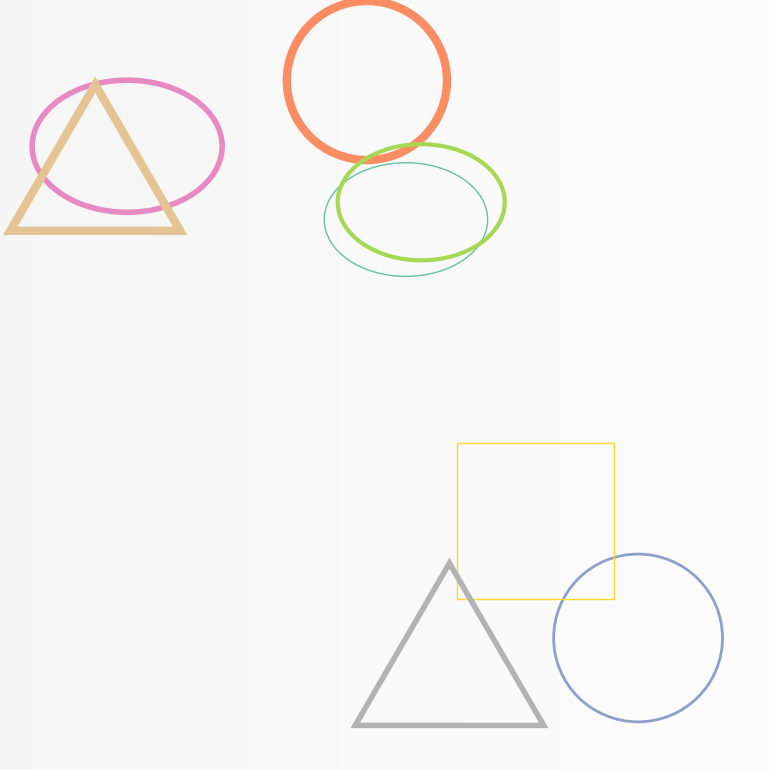[{"shape": "oval", "thickness": 0.5, "radius": 0.53, "center": [0.524, 0.715]}, {"shape": "circle", "thickness": 3, "radius": 0.52, "center": [0.473, 0.895]}, {"shape": "circle", "thickness": 1, "radius": 0.54, "center": [0.823, 0.171]}, {"shape": "oval", "thickness": 2, "radius": 0.61, "center": [0.164, 0.81]}, {"shape": "oval", "thickness": 1.5, "radius": 0.54, "center": [0.544, 0.737]}, {"shape": "square", "thickness": 0.5, "radius": 0.51, "center": [0.691, 0.324]}, {"shape": "triangle", "thickness": 3, "radius": 0.63, "center": [0.123, 0.764]}, {"shape": "triangle", "thickness": 2, "radius": 0.7, "center": [0.58, 0.128]}]